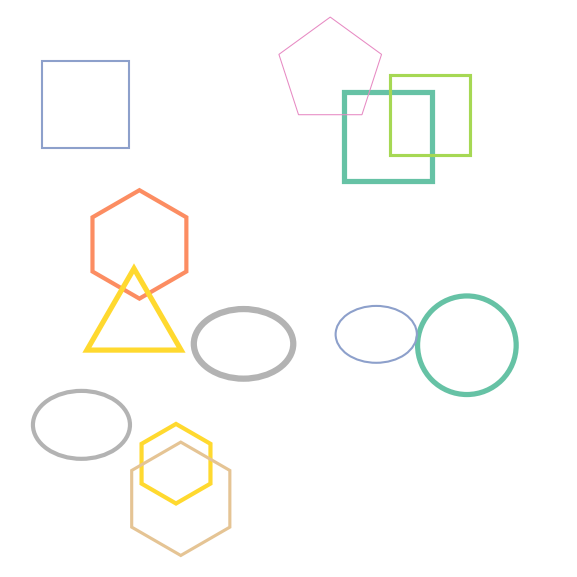[{"shape": "square", "thickness": 2.5, "radius": 0.38, "center": [0.672, 0.763]}, {"shape": "circle", "thickness": 2.5, "radius": 0.43, "center": [0.808, 0.401]}, {"shape": "hexagon", "thickness": 2, "radius": 0.47, "center": [0.241, 0.576]}, {"shape": "oval", "thickness": 1, "radius": 0.35, "center": [0.651, 0.42]}, {"shape": "square", "thickness": 1, "radius": 0.38, "center": [0.148, 0.819]}, {"shape": "pentagon", "thickness": 0.5, "radius": 0.47, "center": [0.572, 0.876]}, {"shape": "square", "thickness": 1.5, "radius": 0.35, "center": [0.744, 0.8]}, {"shape": "hexagon", "thickness": 2, "radius": 0.34, "center": [0.305, 0.196]}, {"shape": "triangle", "thickness": 2.5, "radius": 0.47, "center": [0.232, 0.44]}, {"shape": "hexagon", "thickness": 1.5, "radius": 0.49, "center": [0.313, 0.135]}, {"shape": "oval", "thickness": 2, "radius": 0.42, "center": [0.141, 0.263]}, {"shape": "oval", "thickness": 3, "radius": 0.43, "center": [0.422, 0.404]}]